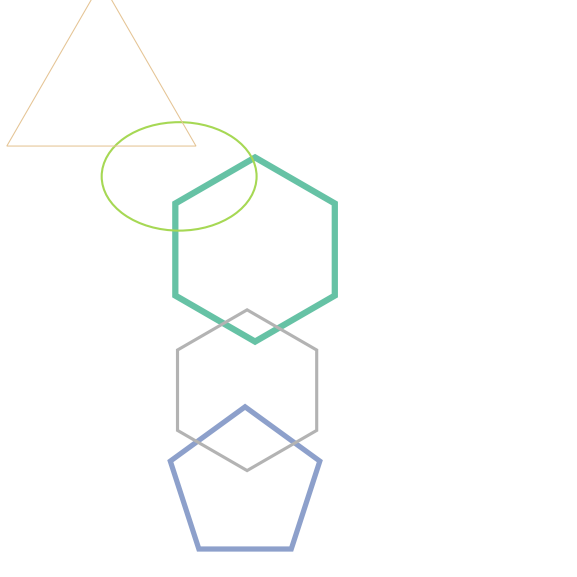[{"shape": "hexagon", "thickness": 3, "radius": 0.8, "center": [0.442, 0.567]}, {"shape": "pentagon", "thickness": 2.5, "radius": 0.68, "center": [0.424, 0.159]}, {"shape": "oval", "thickness": 1, "radius": 0.67, "center": [0.31, 0.694]}, {"shape": "triangle", "thickness": 0.5, "radius": 0.95, "center": [0.176, 0.841]}, {"shape": "hexagon", "thickness": 1.5, "radius": 0.7, "center": [0.428, 0.323]}]